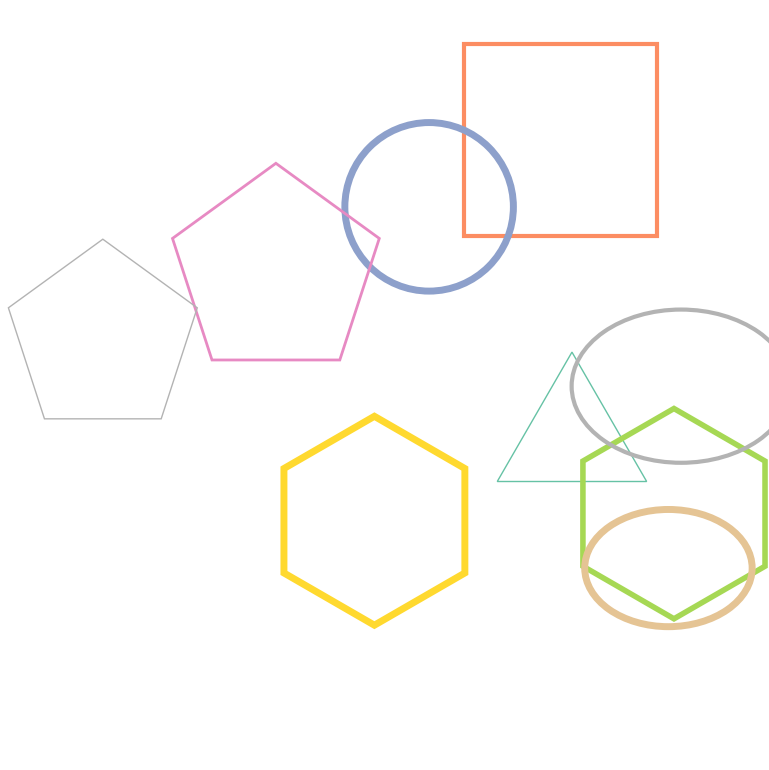[{"shape": "triangle", "thickness": 0.5, "radius": 0.56, "center": [0.743, 0.431]}, {"shape": "square", "thickness": 1.5, "radius": 0.63, "center": [0.728, 0.818]}, {"shape": "circle", "thickness": 2.5, "radius": 0.55, "center": [0.557, 0.731]}, {"shape": "pentagon", "thickness": 1, "radius": 0.71, "center": [0.358, 0.647]}, {"shape": "hexagon", "thickness": 2, "radius": 0.68, "center": [0.875, 0.333]}, {"shape": "hexagon", "thickness": 2.5, "radius": 0.68, "center": [0.486, 0.324]}, {"shape": "oval", "thickness": 2.5, "radius": 0.54, "center": [0.868, 0.262]}, {"shape": "pentagon", "thickness": 0.5, "radius": 0.64, "center": [0.134, 0.56]}, {"shape": "oval", "thickness": 1.5, "radius": 0.71, "center": [0.885, 0.498]}]